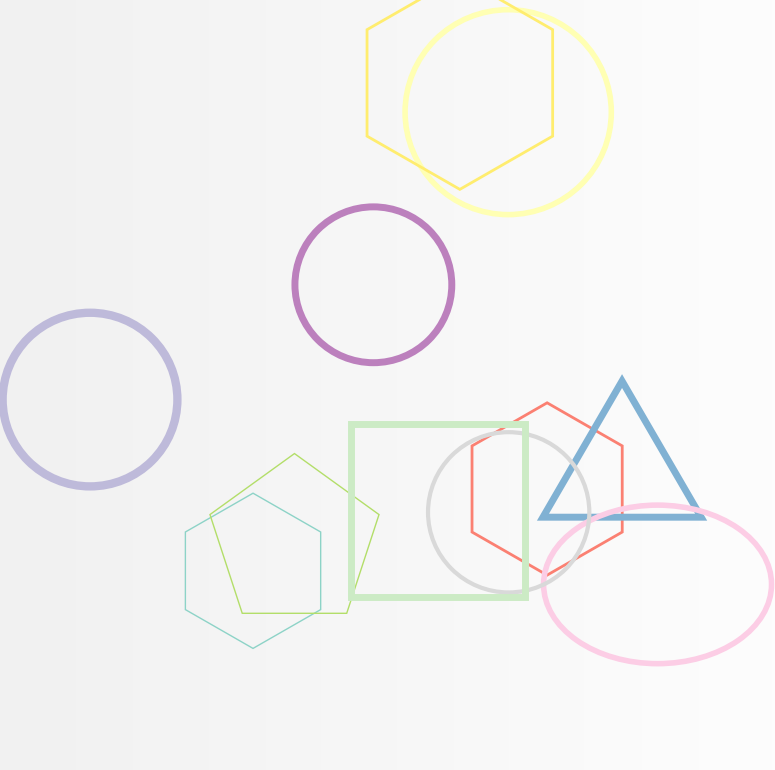[{"shape": "hexagon", "thickness": 0.5, "radius": 0.5, "center": [0.326, 0.259]}, {"shape": "circle", "thickness": 2, "radius": 0.67, "center": [0.656, 0.854]}, {"shape": "circle", "thickness": 3, "radius": 0.56, "center": [0.116, 0.481]}, {"shape": "hexagon", "thickness": 1, "radius": 0.56, "center": [0.706, 0.365]}, {"shape": "triangle", "thickness": 2.5, "radius": 0.59, "center": [0.803, 0.387]}, {"shape": "pentagon", "thickness": 0.5, "radius": 0.57, "center": [0.38, 0.296]}, {"shape": "oval", "thickness": 2, "radius": 0.74, "center": [0.848, 0.241]}, {"shape": "circle", "thickness": 1.5, "radius": 0.52, "center": [0.656, 0.335]}, {"shape": "circle", "thickness": 2.5, "radius": 0.51, "center": [0.482, 0.63]}, {"shape": "square", "thickness": 2.5, "radius": 0.56, "center": [0.566, 0.337]}, {"shape": "hexagon", "thickness": 1, "radius": 0.69, "center": [0.593, 0.892]}]